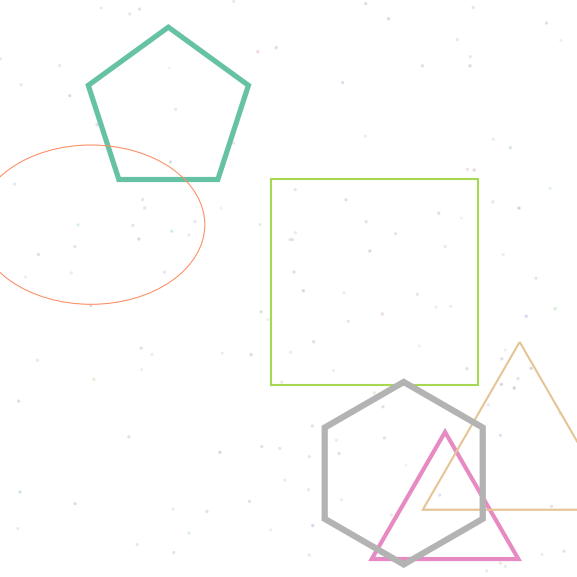[{"shape": "pentagon", "thickness": 2.5, "radius": 0.73, "center": [0.292, 0.806]}, {"shape": "oval", "thickness": 0.5, "radius": 0.99, "center": [0.158, 0.61]}, {"shape": "triangle", "thickness": 2, "radius": 0.73, "center": [0.771, 0.104]}, {"shape": "square", "thickness": 1, "radius": 0.89, "center": [0.649, 0.511]}, {"shape": "triangle", "thickness": 1, "radius": 0.97, "center": [0.9, 0.213]}, {"shape": "hexagon", "thickness": 3, "radius": 0.79, "center": [0.699, 0.18]}]